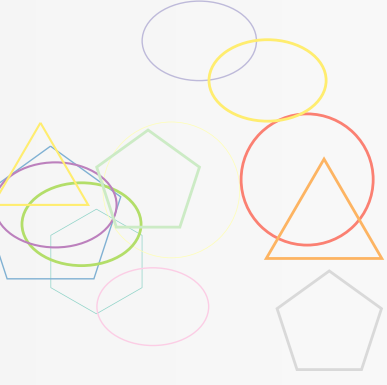[{"shape": "hexagon", "thickness": 0.5, "radius": 0.68, "center": [0.249, 0.321]}, {"shape": "circle", "thickness": 0.5, "radius": 0.88, "center": [0.442, 0.507]}, {"shape": "oval", "thickness": 1, "radius": 0.74, "center": [0.514, 0.894]}, {"shape": "circle", "thickness": 2, "radius": 0.85, "center": [0.793, 0.534]}, {"shape": "pentagon", "thickness": 1, "radius": 0.95, "center": [0.13, 0.43]}, {"shape": "triangle", "thickness": 2, "radius": 0.86, "center": [0.836, 0.415]}, {"shape": "oval", "thickness": 2, "radius": 0.77, "center": [0.21, 0.418]}, {"shape": "oval", "thickness": 1, "radius": 0.72, "center": [0.394, 0.203]}, {"shape": "pentagon", "thickness": 2, "radius": 0.71, "center": [0.85, 0.155]}, {"shape": "oval", "thickness": 1.5, "radius": 0.79, "center": [0.143, 0.468]}, {"shape": "pentagon", "thickness": 2, "radius": 0.7, "center": [0.382, 0.523]}, {"shape": "oval", "thickness": 2, "radius": 0.76, "center": [0.69, 0.791]}, {"shape": "triangle", "thickness": 1.5, "radius": 0.71, "center": [0.104, 0.539]}]